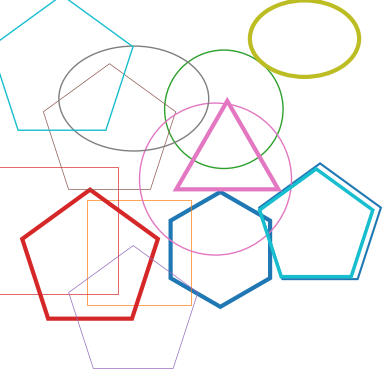[{"shape": "hexagon", "thickness": 3, "radius": 0.75, "center": [0.572, 0.352]}, {"shape": "pentagon", "thickness": 1.5, "radius": 0.83, "center": [0.831, 0.409]}, {"shape": "square", "thickness": 0.5, "radius": 0.68, "center": [0.362, 0.344]}, {"shape": "circle", "thickness": 1, "radius": 0.77, "center": [0.581, 0.716]}, {"shape": "square", "thickness": 0.5, "radius": 0.82, "center": [0.142, 0.401]}, {"shape": "pentagon", "thickness": 3, "radius": 0.93, "center": [0.234, 0.322]}, {"shape": "pentagon", "thickness": 0.5, "radius": 0.88, "center": [0.346, 0.186]}, {"shape": "pentagon", "thickness": 0.5, "radius": 0.9, "center": [0.284, 0.654]}, {"shape": "circle", "thickness": 1, "radius": 0.99, "center": [0.56, 0.535]}, {"shape": "triangle", "thickness": 3, "radius": 0.77, "center": [0.59, 0.585]}, {"shape": "oval", "thickness": 1, "radius": 0.97, "center": [0.347, 0.744]}, {"shape": "oval", "thickness": 3, "radius": 0.71, "center": [0.791, 0.9]}, {"shape": "pentagon", "thickness": 2.5, "radius": 0.77, "center": [0.821, 0.407]}, {"shape": "pentagon", "thickness": 1, "radius": 0.97, "center": [0.161, 0.819]}]